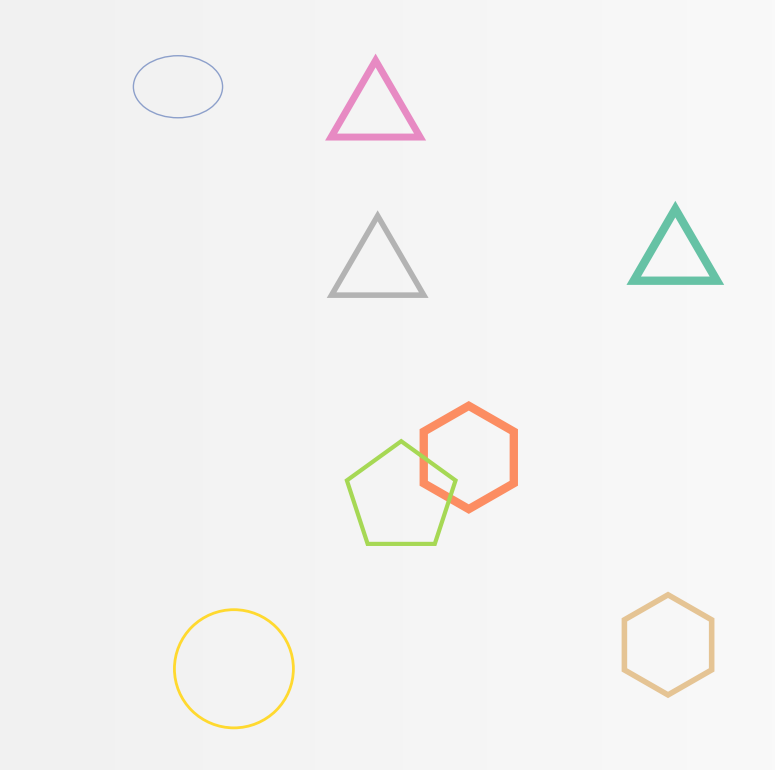[{"shape": "triangle", "thickness": 3, "radius": 0.31, "center": [0.871, 0.666]}, {"shape": "hexagon", "thickness": 3, "radius": 0.34, "center": [0.605, 0.406]}, {"shape": "oval", "thickness": 0.5, "radius": 0.29, "center": [0.23, 0.887]}, {"shape": "triangle", "thickness": 2.5, "radius": 0.33, "center": [0.485, 0.855]}, {"shape": "pentagon", "thickness": 1.5, "radius": 0.37, "center": [0.518, 0.353]}, {"shape": "circle", "thickness": 1, "radius": 0.38, "center": [0.302, 0.131]}, {"shape": "hexagon", "thickness": 2, "radius": 0.33, "center": [0.862, 0.163]}, {"shape": "triangle", "thickness": 2, "radius": 0.34, "center": [0.487, 0.651]}]